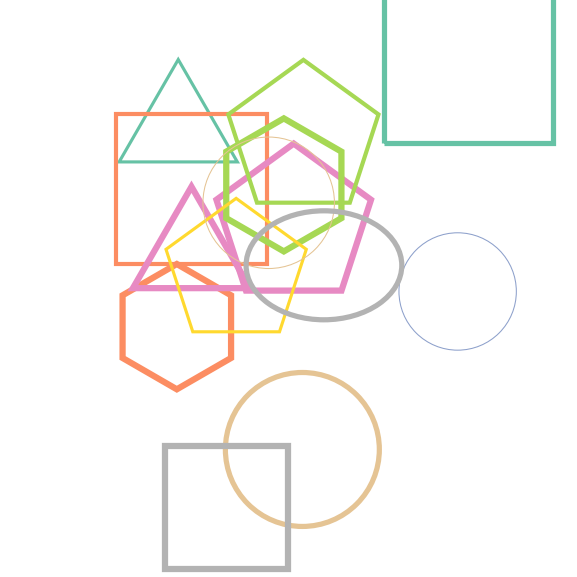[{"shape": "square", "thickness": 2.5, "radius": 0.73, "center": [0.811, 0.898]}, {"shape": "triangle", "thickness": 1.5, "radius": 0.59, "center": [0.309, 0.778]}, {"shape": "hexagon", "thickness": 3, "radius": 0.54, "center": [0.306, 0.434]}, {"shape": "square", "thickness": 2, "radius": 0.65, "center": [0.331, 0.672]}, {"shape": "circle", "thickness": 0.5, "radius": 0.51, "center": [0.792, 0.494]}, {"shape": "pentagon", "thickness": 3, "radius": 0.7, "center": [0.509, 0.61]}, {"shape": "triangle", "thickness": 3, "radius": 0.59, "center": [0.332, 0.559]}, {"shape": "hexagon", "thickness": 3, "radius": 0.58, "center": [0.492, 0.679]}, {"shape": "pentagon", "thickness": 2, "radius": 0.68, "center": [0.525, 0.759]}, {"shape": "pentagon", "thickness": 1.5, "radius": 0.64, "center": [0.409, 0.528]}, {"shape": "circle", "thickness": 2.5, "radius": 0.67, "center": [0.524, 0.221]}, {"shape": "circle", "thickness": 0.5, "radius": 0.57, "center": [0.465, 0.648]}, {"shape": "square", "thickness": 3, "radius": 0.53, "center": [0.392, 0.12]}, {"shape": "oval", "thickness": 2.5, "radius": 0.67, "center": [0.561, 0.54]}]